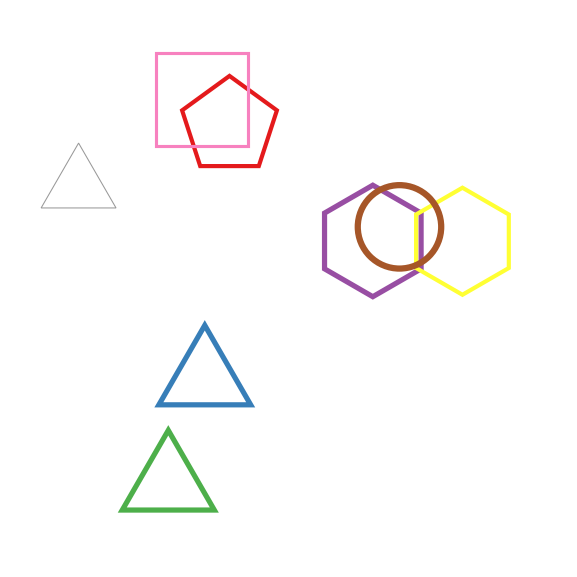[{"shape": "pentagon", "thickness": 2, "radius": 0.43, "center": [0.397, 0.781]}, {"shape": "triangle", "thickness": 2.5, "radius": 0.46, "center": [0.355, 0.344]}, {"shape": "triangle", "thickness": 2.5, "radius": 0.46, "center": [0.291, 0.162]}, {"shape": "hexagon", "thickness": 2.5, "radius": 0.48, "center": [0.646, 0.582]}, {"shape": "hexagon", "thickness": 2, "radius": 0.46, "center": [0.801, 0.581]}, {"shape": "circle", "thickness": 3, "radius": 0.36, "center": [0.692, 0.606]}, {"shape": "square", "thickness": 1.5, "radius": 0.4, "center": [0.35, 0.827]}, {"shape": "triangle", "thickness": 0.5, "radius": 0.37, "center": [0.136, 0.676]}]